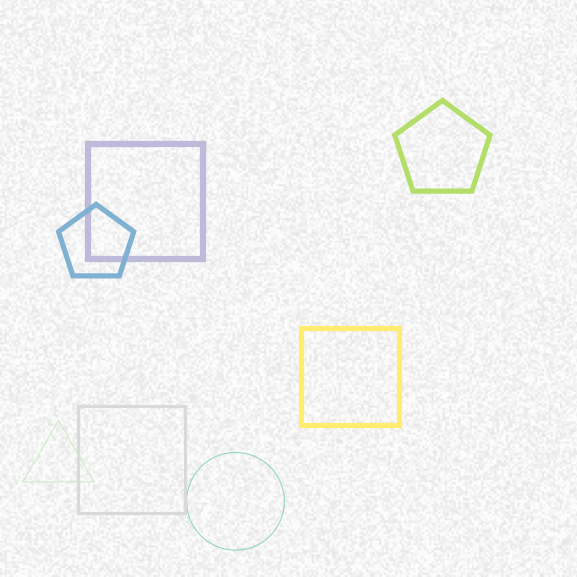[{"shape": "circle", "thickness": 0.5, "radius": 0.42, "center": [0.408, 0.131]}, {"shape": "square", "thickness": 3, "radius": 0.5, "center": [0.251, 0.65]}, {"shape": "pentagon", "thickness": 2.5, "radius": 0.34, "center": [0.167, 0.577]}, {"shape": "pentagon", "thickness": 2.5, "radius": 0.43, "center": [0.766, 0.738]}, {"shape": "square", "thickness": 1.5, "radius": 0.47, "center": [0.227, 0.203]}, {"shape": "triangle", "thickness": 0.5, "radius": 0.35, "center": [0.101, 0.2]}, {"shape": "square", "thickness": 2.5, "radius": 0.42, "center": [0.607, 0.347]}]